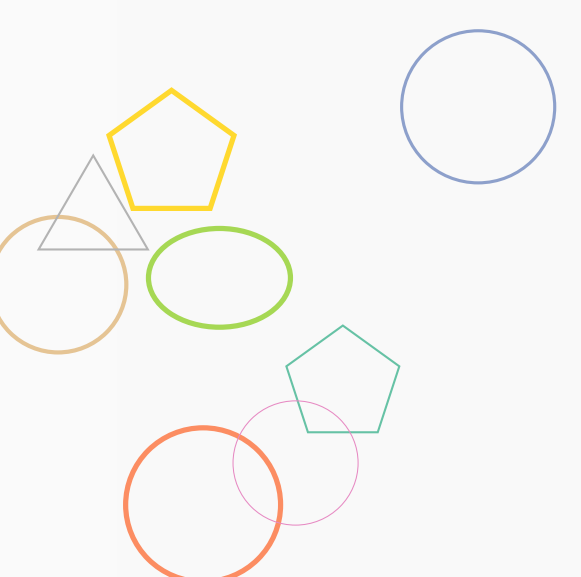[{"shape": "pentagon", "thickness": 1, "radius": 0.51, "center": [0.59, 0.333]}, {"shape": "circle", "thickness": 2.5, "radius": 0.67, "center": [0.349, 0.125]}, {"shape": "circle", "thickness": 1.5, "radius": 0.66, "center": [0.823, 0.814]}, {"shape": "circle", "thickness": 0.5, "radius": 0.54, "center": [0.508, 0.197]}, {"shape": "oval", "thickness": 2.5, "radius": 0.61, "center": [0.378, 0.518]}, {"shape": "pentagon", "thickness": 2.5, "radius": 0.56, "center": [0.295, 0.73]}, {"shape": "circle", "thickness": 2, "radius": 0.59, "center": [0.1, 0.506]}, {"shape": "triangle", "thickness": 1, "radius": 0.54, "center": [0.16, 0.621]}]